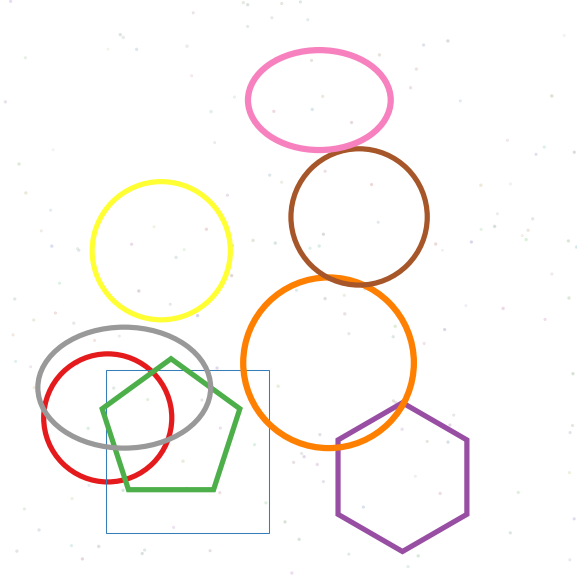[{"shape": "circle", "thickness": 2.5, "radius": 0.55, "center": [0.187, 0.275]}, {"shape": "square", "thickness": 0.5, "radius": 0.71, "center": [0.324, 0.217]}, {"shape": "pentagon", "thickness": 2.5, "radius": 0.63, "center": [0.296, 0.253]}, {"shape": "hexagon", "thickness": 2.5, "radius": 0.64, "center": [0.697, 0.173]}, {"shape": "circle", "thickness": 3, "radius": 0.74, "center": [0.569, 0.371]}, {"shape": "circle", "thickness": 2.5, "radius": 0.6, "center": [0.279, 0.565]}, {"shape": "circle", "thickness": 2.5, "radius": 0.59, "center": [0.622, 0.623]}, {"shape": "oval", "thickness": 3, "radius": 0.62, "center": [0.553, 0.826]}, {"shape": "oval", "thickness": 2.5, "radius": 0.75, "center": [0.215, 0.328]}]